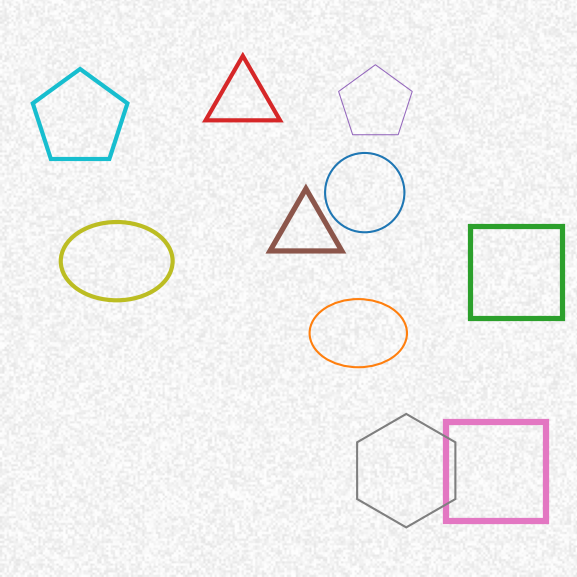[{"shape": "circle", "thickness": 1, "radius": 0.34, "center": [0.632, 0.666]}, {"shape": "oval", "thickness": 1, "radius": 0.42, "center": [0.62, 0.422]}, {"shape": "square", "thickness": 2.5, "radius": 0.4, "center": [0.893, 0.529]}, {"shape": "triangle", "thickness": 2, "radius": 0.37, "center": [0.42, 0.828]}, {"shape": "pentagon", "thickness": 0.5, "radius": 0.34, "center": [0.65, 0.82]}, {"shape": "triangle", "thickness": 2.5, "radius": 0.36, "center": [0.53, 0.601]}, {"shape": "square", "thickness": 3, "radius": 0.43, "center": [0.859, 0.183]}, {"shape": "hexagon", "thickness": 1, "radius": 0.49, "center": [0.703, 0.184]}, {"shape": "oval", "thickness": 2, "radius": 0.48, "center": [0.202, 0.547]}, {"shape": "pentagon", "thickness": 2, "radius": 0.43, "center": [0.139, 0.794]}]